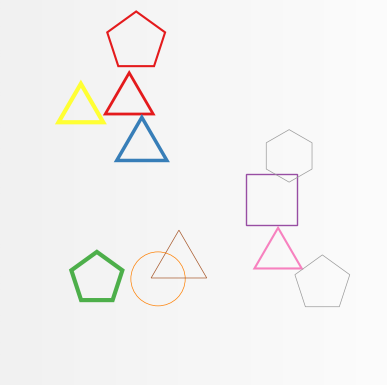[{"shape": "triangle", "thickness": 2, "radius": 0.36, "center": [0.333, 0.74]}, {"shape": "pentagon", "thickness": 1.5, "radius": 0.39, "center": [0.351, 0.892]}, {"shape": "triangle", "thickness": 2.5, "radius": 0.37, "center": [0.366, 0.621]}, {"shape": "pentagon", "thickness": 3, "radius": 0.35, "center": [0.25, 0.277]}, {"shape": "square", "thickness": 1, "radius": 0.33, "center": [0.7, 0.481]}, {"shape": "circle", "thickness": 0.5, "radius": 0.35, "center": [0.408, 0.276]}, {"shape": "triangle", "thickness": 3, "radius": 0.33, "center": [0.209, 0.716]}, {"shape": "triangle", "thickness": 0.5, "radius": 0.41, "center": [0.462, 0.319]}, {"shape": "triangle", "thickness": 1.5, "radius": 0.35, "center": [0.718, 0.338]}, {"shape": "pentagon", "thickness": 0.5, "radius": 0.37, "center": [0.832, 0.263]}, {"shape": "hexagon", "thickness": 0.5, "radius": 0.34, "center": [0.746, 0.595]}]